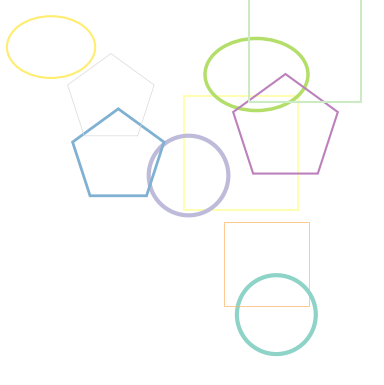[{"shape": "circle", "thickness": 3, "radius": 0.51, "center": [0.718, 0.183]}, {"shape": "square", "thickness": 1.5, "radius": 0.74, "center": [0.627, 0.604]}, {"shape": "circle", "thickness": 3, "radius": 0.52, "center": [0.49, 0.544]}, {"shape": "pentagon", "thickness": 2, "radius": 0.62, "center": [0.307, 0.592]}, {"shape": "square", "thickness": 0.5, "radius": 0.55, "center": [0.692, 0.315]}, {"shape": "oval", "thickness": 2.5, "radius": 0.67, "center": [0.666, 0.806]}, {"shape": "pentagon", "thickness": 0.5, "radius": 0.59, "center": [0.288, 0.743]}, {"shape": "pentagon", "thickness": 1.5, "radius": 0.71, "center": [0.742, 0.665]}, {"shape": "square", "thickness": 1.5, "radius": 0.73, "center": [0.792, 0.881]}, {"shape": "oval", "thickness": 1.5, "radius": 0.57, "center": [0.133, 0.878]}]